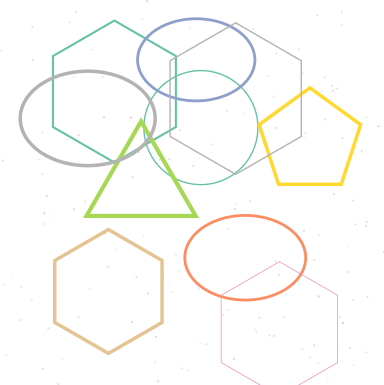[{"shape": "hexagon", "thickness": 1.5, "radius": 0.92, "center": [0.297, 0.762]}, {"shape": "circle", "thickness": 1, "radius": 0.74, "center": [0.522, 0.669]}, {"shape": "oval", "thickness": 2, "radius": 0.79, "center": [0.637, 0.331]}, {"shape": "oval", "thickness": 2, "radius": 0.76, "center": [0.51, 0.845]}, {"shape": "hexagon", "thickness": 0.5, "radius": 0.87, "center": [0.726, 0.146]}, {"shape": "triangle", "thickness": 3, "radius": 0.82, "center": [0.366, 0.521]}, {"shape": "pentagon", "thickness": 2.5, "radius": 0.69, "center": [0.805, 0.633]}, {"shape": "hexagon", "thickness": 2.5, "radius": 0.8, "center": [0.282, 0.243]}, {"shape": "oval", "thickness": 2.5, "radius": 0.88, "center": [0.228, 0.692]}, {"shape": "hexagon", "thickness": 1, "radius": 0.98, "center": [0.612, 0.744]}]